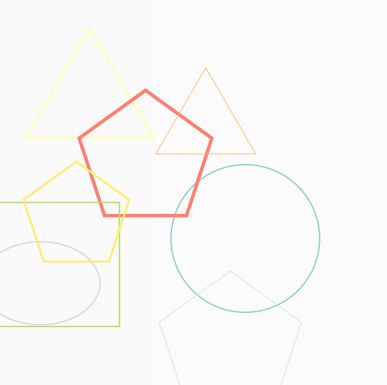[{"shape": "circle", "thickness": 1, "radius": 0.96, "center": [0.633, 0.381]}, {"shape": "triangle", "thickness": 1.5, "radius": 0.95, "center": [0.231, 0.738]}, {"shape": "pentagon", "thickness": 2.5, "radius": 0.9, "center": [0.376, 0.585]}, {"shape": "triangle", "thickness": 0.5, "radius": 0.75, "center": [0.531, 0.675]}, {"shape": "square", "thickness": 1, "radius": 0.81, "center": [0.145, 0.315]}, {"shape": "oval", "thickness": 1, "radius": 0.77, "center": [0.104, 0.264]}, {"shape": "pentagon", "thickness": 0.5, "radius": 0.96, "center": [0.594, 0.103]}, {"shape": "pentagon", "thickness": 1.5, "radius": 0.72, "center": [0.197, 0.437]}]